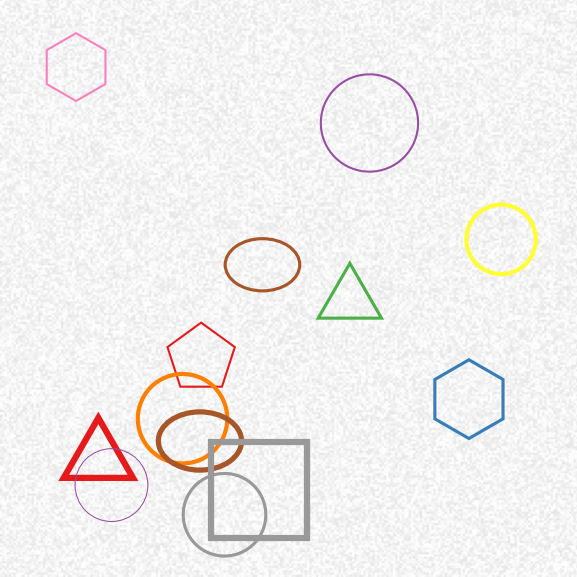[{"shape": "pentagon", "thickness": 1, "radius": 0.31, "center": [0.348, 0.379]}, {"shape": "triangle", "thickness": 3, "radius": 0.35, "center": [0.17, 0.206]}, {"shape": "hexagon", "thickness": 1.5, "radius": 0.34, "center": [0.812, 0.308]}, {"shape": "triangle", "thickness": 1.5, "radius": 0.32, "center": [0.606, 0.48]}, {"shape": "circle", "thickness": 0.5, "radius": 0.32, "center": [0.193, 0.159]}, {"shape": "circle", "thickness": 1, "radius": 0.42, "center": [0.64, 0.786]}, {"shape": "circle", "thickness": 2, "radius": 0.39, "center": [0.316, 0.274]}, {"shape": "circle", "thickness": 2, "radius": 0.3, "center": [0.868, 0.585]}, {"shape": "oval", "thickness": 1.5, "radius": 0.32, "center": [0.454, 0.541]}, {"shape": "oval", "thickness": 2.5, "radius": 0.36, "center": [0.346, 0.236]}, {"shape": "hexagon", "thickness": 1, "radius": 0.29, "center": [0.132, 0.883]}, {"shape": "square", "thickness": 3, "radius": 0.42, "center": [0.448, 0.15]}, {"shape": "circle", "thickness": 1.5, "radius": 0.36, "center": [0.389, 0.108]}]